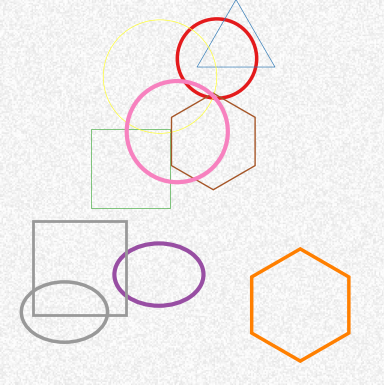[{"shape": "circle", "thickness": 2.5, "radius": 0.52, "center": [0.564, 0.848]}, {"shape": "triangle", "thickness": 0.5, "radius": 0.58, "center": [0.613, 0.884]}, {"shape": "square", "thickness": 0.5, "radius": 0.52, "center": [0.338, 0.563]}, {"shape": "oval", "thickness": 3, "radius": 0.58, "center": [0.413, 0.287]}, {"shape": "hexagon", "thickness": 2.5, "radius": 0.73, "center": [0.78, 0.208]}, {"shape": "circle", "thickness": 0.5, "radius": 0.74, "center": [0.416, 0.801]}, {"shape": "hexagon", "thickness": 1, "radius": 0.63, "center": [0.554, 0.633]}, {"shape": "circle", "thickness": 3, "radius": 0.66, "center": [0.46, 0.658]}, {"shape": "square", "thickness": 2, "radius": 0.61, "center": [0.207, 0.304]}, {"shape": "oval", "thickness": 2.5, "radius": 0.56, "center": [0.167, 0.189]}]